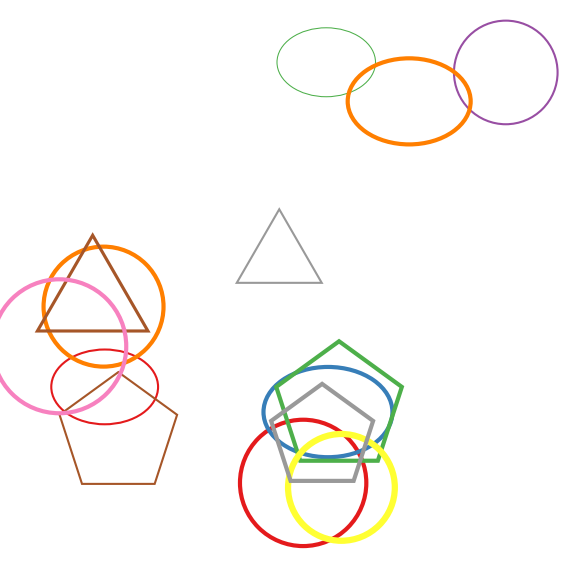[{"shape": "oval", "thickness": 1, "radius": 0.46, "center": [0.181, 0.329]}, {"shape": "circle", "thickness": 2, "radius": 0.55, "center": [0.525, 0.163]}, {"shape": "oval", "thickness": 2, "radius": 0.56, "center": [0.568, 0.286]}, {"shape": "pentagon", "thickness": 2, "radius": 0.57, "center": [0.587, 0.294]}, {"shape": "oval", "thickness": 0.5, "radius": 0.43, "center": [0.565, 0.891]}, {"shape": "circle", "thickness": 1, "radius": 0.45, "center": [0.876, 0.874]}, {"shape": "circle", "thickness": 2, "radius": 0.52, "center": [0.179, 0.468]}, {"shape": "oval", "thickness": 2, "radius": 0.53, "center": [0.709, 0.824]}, {"shape": "circle", "thickness": 3, "radius": 0.46, "center": [0.591, 0.155]}, {"shape": "triangle", "thickness": 1.5, "radius": 0.55, "center": [0.16, 0.481]}, {"shape": "pentagon", "thickness": 1, "radius": 0.54, "center": [0.205, 0.248]}, {"shape": "circle", "thickness": 2, "radius": 0.58, "center": [0.103, 0.4]}, {"shape": "triangle", "thickness": 1, "radius": 0.42, "center": [0.484, 0.552]}, {"shape": "pentagon", "thickness": 2, "radius": 0.46, "center": [0.558, 0.242]}]